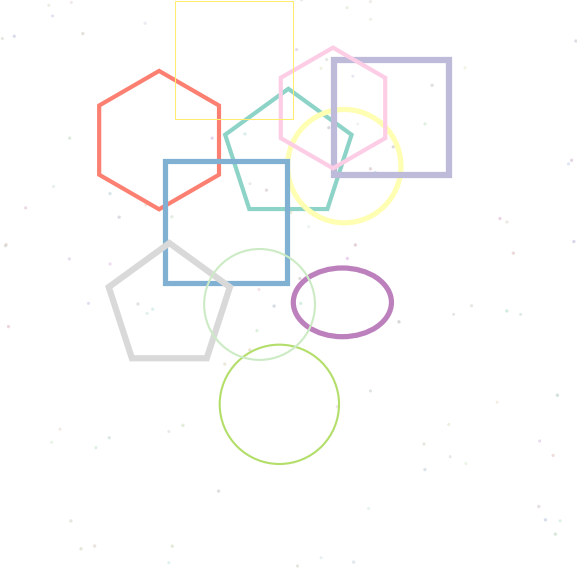[{"shape": "pentagon", "thickness": 2, "radius": 0.58, "center": [0.499, 0.73]}, {"shape": "circle", "thickness": 2.5, "radius": 0.49, "center": [0.596, 0.711]}, {"shape": "square", "thickness": 3, "radius": 0.5, "center": [0.678, 0.795]}, {"shape": "hexagon", "thickness": 2, "radius": 0.6, "center": [0.275, 0.757]}, {"shape": "square", "thickness": 2.5, "radius": 0.53, "center": [0.391, 0.614]}, {"shape": "circle", "thickness": 1, "radius": 0.52, "center": [0.484, 0.299]}, {"shape": "hexagon", "thickness": 2, "radius": 0.52, "center": [0.577, 0.812]}, {"shape": "pentagon", "thickness": 3, "radius": 0.55, "center": [0.293, 0.468]}, {"shape": "oval", "thickness": 2.5, "radius": 0.42, "center": [0.593, 0.476]}, {"shape": "circle", "thickness": 1, "radius": 0.48, "center": [0.449, 0.472]}, {"shape": "square", "thickness": 0.5, "radius": 0.51, "center": [0.405, 0.895]}]